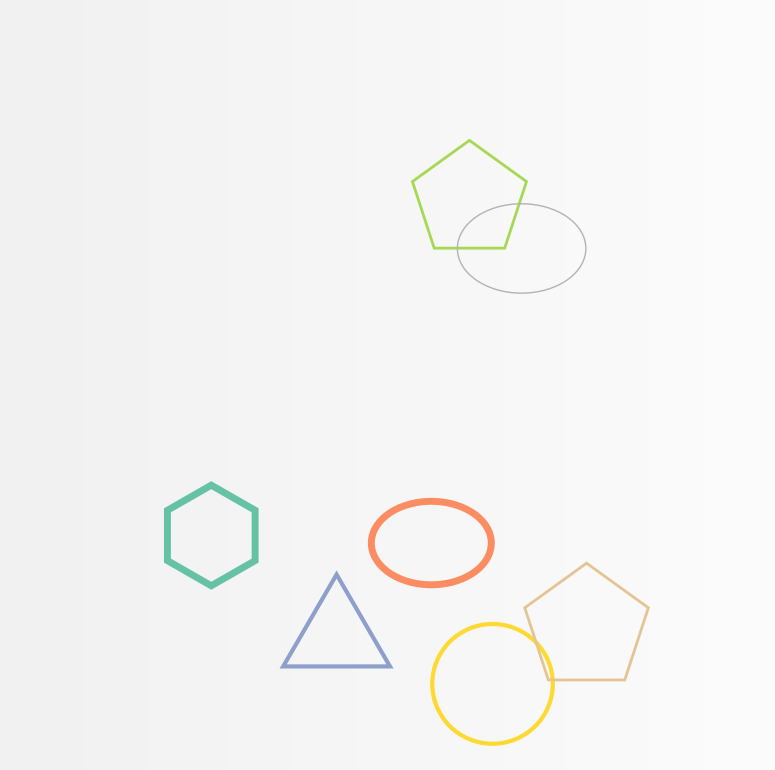[{"shape": "hexagon", "thickness": 2.5, "radius": 0.33, "center": [0.273, 0.305]}, {"shape": "oval", "thickness": 2.5, "radius": 0.39, "center": [0.557, 0.295]}, {"shape": "triangle", "thickness": 1.5, "radius": 0.4, "center": [0.434, 0.174]}, {"shape": "pentagon", "thickness": 1, "radius": 0.39, "center": [0.606, 0.74]}, {"shape": "circle", "thickness": 1.5, "radius": 0.39, "center": [0.636, 0.112]}, {"shape": "pentagon", "thickness": 1, "radius": 0.42, "center": [0.757, 0.185]}, {"shape": "oval", "thickness": 0.5, "radius": 0.41, "center": [0.673, 0.677]}]